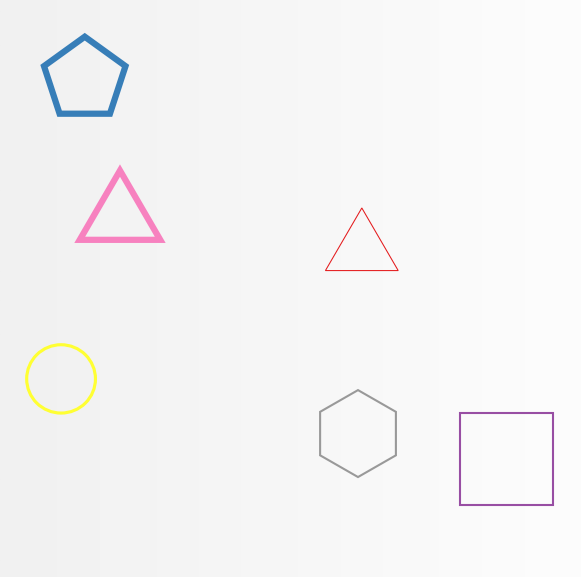[{"shape": "triangle", "thickness": 0.5, "radius": 0.36, "center": [0.622, 0.567]}, {"shape": "pentagon", "thickness": 3, "radius": 0.37, "center": [0.146, 0.862]}, {"shape": "square", "thickness": 1, "radius": 0.4, "center": [0.871, 0.204]}, {"shape": "circle", "thickness": 1.5, "radius": 0.3, "center": [0.105, 0.343]}, {"shape": "triangle", "thickness": 3, "radius": 0.4, "center": [0.206, 0.624]}, {"shape": "hexagon", "thickness": 1, "radius": 0.38, "center": [0.616, 0.248]}]